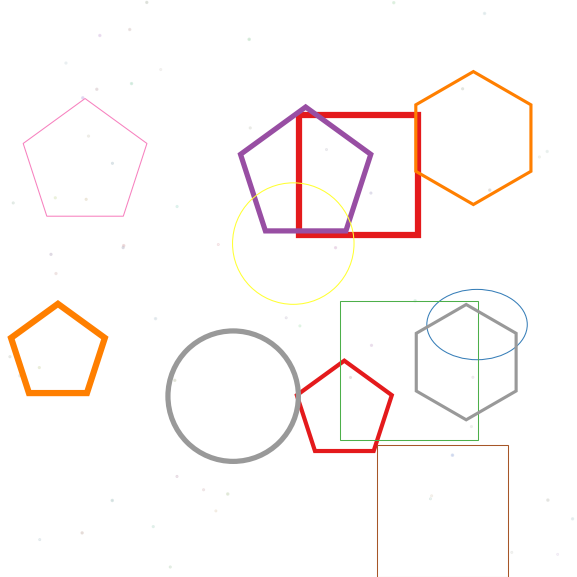[{"shape": "pentagon", "thickness": 2, "radius": 0.43, "center": [0.596, 0.288]}, {"shape": "square", "thickness": 3, "radius": 0.52, "center": [0.621, 0.696]}, {"shape": "oval", "thickness": 0.5, "radius": 0.43, "center": [0.826, 0.437]}, {"shape": "square", "thickness": 0.5, "radius": 0.6, "center": [0.708, 0.358]}, {"shape": "pentagon", "thickness": 2.5, "radius": 0.59, "center": [0.529, 0.695]}, {"shape": "hexagon", "thickness": 1.5, "radius": 0.58, "center": [0.82, 0.76]}, {"shape": "pentagon", "thickness": 3, "radius": 0.43, "center": [0.1, 0.388]}, {"shape": "circle", "thickness": 0.5, "radius": 0.53, "center": [0.508, 0.577]}, {"shape": "square", "thickness": 0.5, "radius": 0.57, "center": [0.766, 0.114]}, {"shape": "pentagon", "thickness": 0.5, "radius": 0.56, "center": [0.147, 0.716]}, {"shape": "hexagon", "thickness": 1.5, "radius": 0.5, "center": [0.807, 0.372]}, {"shape": "circle", "thickness": 2.5, "radius": 0.56, "center": [0.404, 0.313]}]